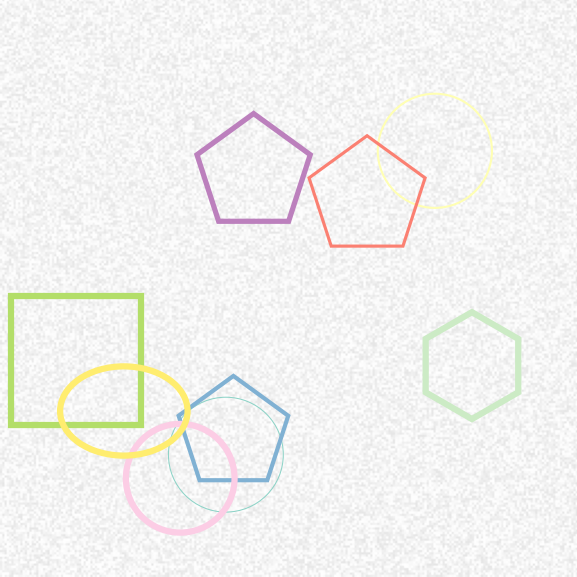[{"shape": "circle", "thickness": 0.5, "radius": 0.5, "center": [0.391, 0.212]}, {"shape": "circle", "thickness": 1, "radius": 0.49, "center": [0.753, 0.738]}, {"shape": "pentagon", "thickness": 1.5, "radius": 0.53, "center": [0.636, 0.658]}, {"shape": "pentagon", "thickness": 2, "radius": 0.5, "center": [0.404, 0.248]}, {"shape": "square", "thickness": 3, "radius": 0.56, "center": [0.132, 0.375]}, {"shape": "circle", "thickness": 3, "radius": 0.47, "center": [0.312, 0.171]}, {"shape": "pentagon", "thickness": 2.5, "radius": 0.52, "center": [0.439, 0.699]}, {"shape": "hexagon", "thickness": 3, "radius": 0.46, "center": [0.817, 0.366]}, {"shape": "oval", "thickness": 3, "radius": 0.55, "center": [0.214, 0.287]}]